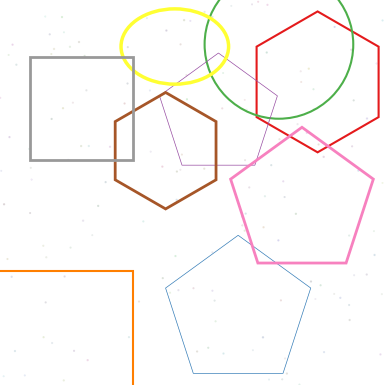[{"shape": "hexagon", "thickness": 1.5, "radius": 0.91, "center": [0.825, 0.787]}, {"shape": "pentagon", "thickness": 0.5, "radius": 0.99, "center": [0.619, 0.191]}, {"shape": "circle", "thickness": 1.5, "radius": 0.97, "center": [0.725, 0.885]}, {"shape": "pentagon", "thickness": 0.5, "radius": 0.81, "center": [0.567, 0.701]}, {"shape": "square", "thickness": 1.5, "radius": 0.89, "center": [0.168, 0.119]}, {"shape": "oval", "thickness": 2.5, "radius": 0.7, "center": [0.454, 0.879]}, {"shape": "hexagon", "thickness": 2, "radius": 0.76, "center": [0.43, 0.609]}, {"shape": "pentagon", "thickness": 2, "radius": 0.97, "center": [0.784, 0.474]}, {"shape": "square", "thickness": 2, "radius": 0.67, "center": [0.211, 0.718]}]